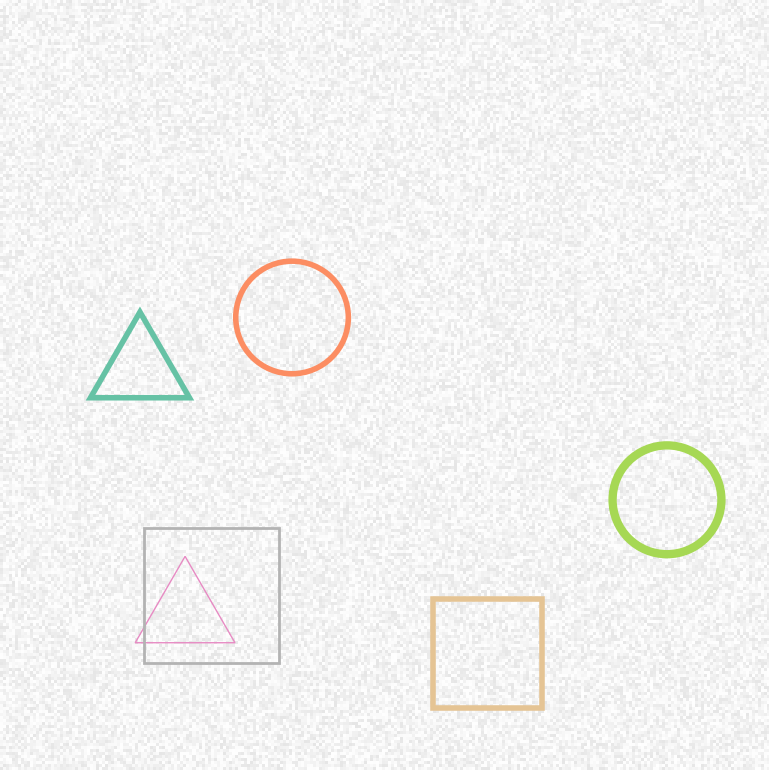[{"shape": "triangle", "thickness": 2, "radius": 0.37, "center": [0.182, 0.521]}, {"shape": "circle", "thickness": 2, "radius": 0.37, "center": [0.379, 0.588]}, {"shape": "triangle", "thickness": 0.5, "radius": 0.37, "center": [0.24, 0.203]}, {"shape": "circle", "thickness": 3, "radius": 0.35, "center": [0.866, 0.351]}, {"shape": "square", "thickness": 2, "radius": 0.35, "center": [0.633, 0.151]}, {"shape": "square", "thickness": 1, "radius": 0.44, "center": [0.275, 0.226]}]